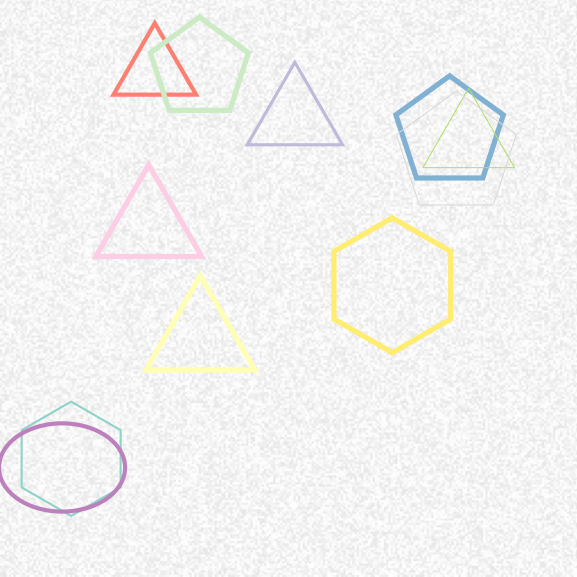[{"shape": "hexagon", "thickness": 1, "radius": 0.49, "center": [0.123, 0.205]}, {"shape": "triangle", "thickness": 2.5, "radius": 0.54, "center": [0.347, 0.413]}, {"shape": "triangle", "thickness": 1.5, "radius": 0.48, "center": [0.511, 0.796]}, {"shape": "triangle", "thickness": 2, "radius": 0.41, "center": [0.268, 0.876]}, {"shape": "pentagon", "thickness": 2.5, "radius": 0.49, "center": [0.779, 0.77]}, {"shape": "triangle", "thickness": 0.5, "radius": 0.46, "center": [0.812, 0.755]}, {"shape": "triangle", "thickness": 2.5, "radius": 0.53, "center": [0.258, 0.608]}, {"shape": "pentagon", "thickness": 0.5, "radius": 0.55, "center": [0.79, 0.732]}, {"shape": "oval", "thickness": 2, "radius": 0.55, "center": [0.107, 0.19]}, {"shape": "pentagon", "thickness": 2.5, "radius": 0.45, "center": [0.345, 0.88]}, {"shape": "hexagon", "thickness": 2.5, "radius": 0.58, "center": [0.679, 0.505]}]